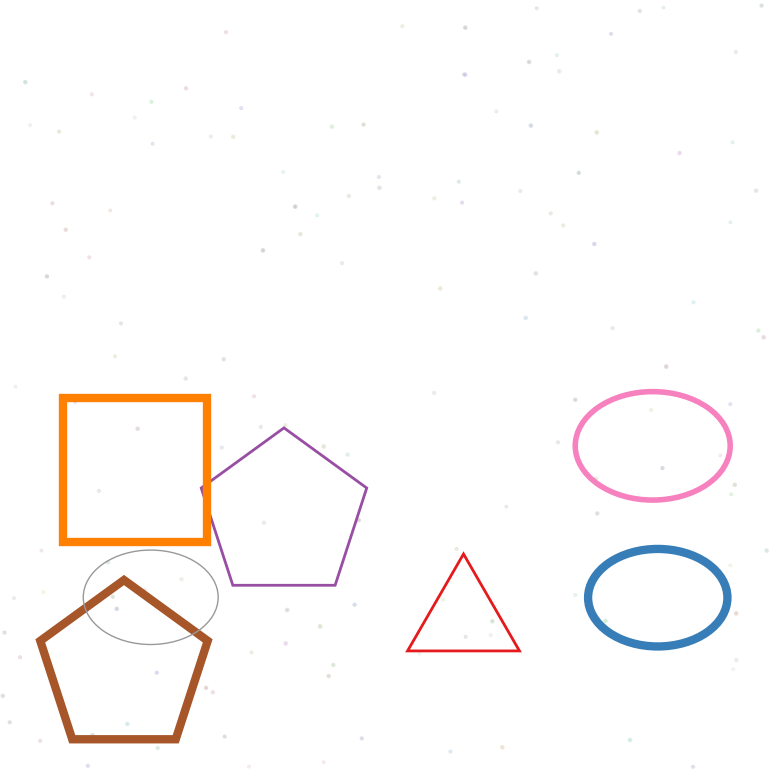[{"shape": "triangle", "thickness": 1, "radius": 0.42, "center": [0.602, 0.197]}, {"shape": "oval", "thickness": 3, "radius": 0.45, "center": [0.854, 0.224]}, {"shape": "pentagon", "thickness": 1, "radius": 0.56, "center": [0.369, 0.331]}, {"shape": "square", "thickness": 3, "radius": 0.47, "center": [0.175, 0.39]}, {"shape": "pentagon", "thickness": 3, "radius": 0.57, "center": [0.161, 0.132]}, {"shape": "oval", "thickness": 2, "radius": 0.5, "center": [0.848, 0.421]}, {"shape": "oval", "thickness": 0.5, "radius": 0.44, "center": [0.196, 0.224]}]